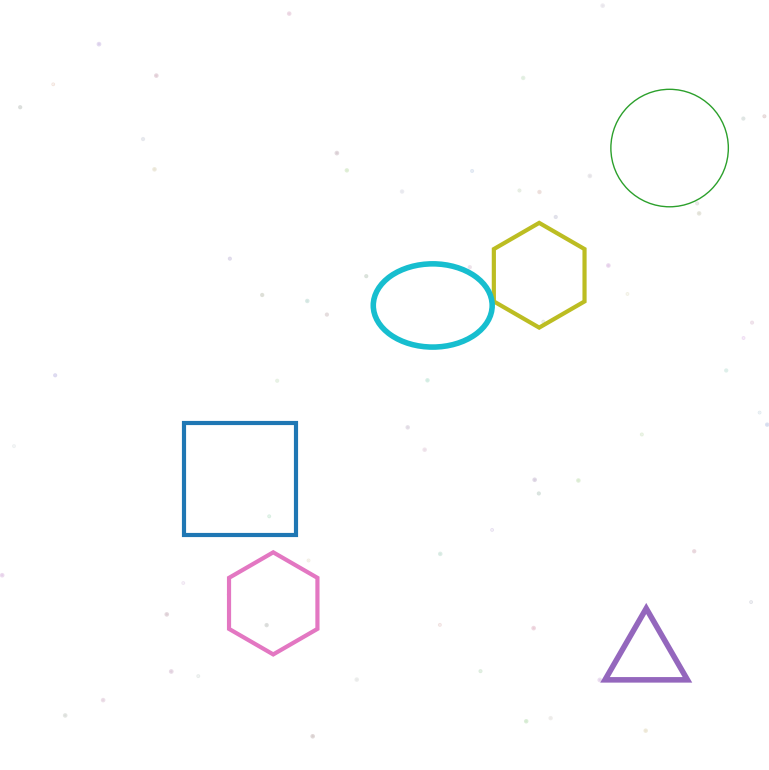[{"shape": "square", "thickness": 1.5, "radius": 0.36, "center": [0.311, 0.378]}, {"shape": "circle", "thickness": 0.5, "radius": 0.38, "center": [0.87, 0.808]}, {"shape": "triangle", "thickness": 2, "radius": 0.31, "center": [0.839, 0.148]}, {"shape": "hexagon", "thickness": 1.5, "radius": 0.33, "center": [0.355, 0.216]}, {"shape": "hexagon", "thickness": 1.5, "radius": 0.34, "center": [0.7, 0.643]}, {"shape": "oval", "thickness": 2, "radius": 0.39, "center": [0.562, 0.603]}]